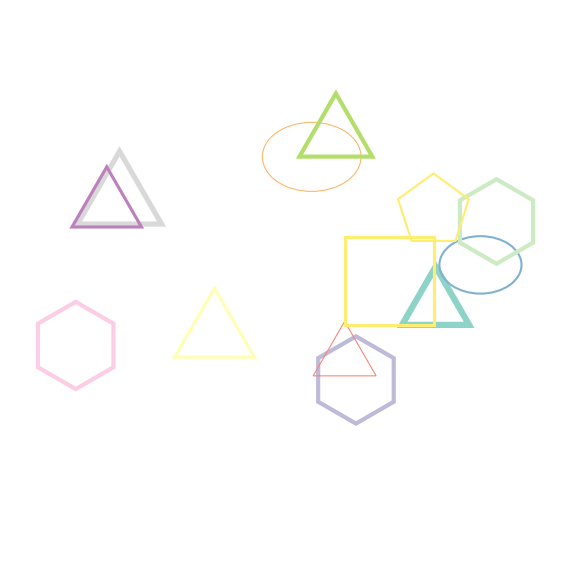[{"shape": "triangle", "thickness": 3, "radius": 0.34, "center": [0.754, 0.47]}, {"shape": "triangle", "thickness": 1.5, "radius": 0.4, "center": [0.371, 0.421]}, {"shape": "hexagon", "thickness": 2, "radius": 0.38, "center": [0.616, 0.341]}, {"shape": "triangle", "thickness": 0.5, "radius": 0.31, "center": [0.597, 0.38]}, {"shape": "oval", "thickness": 1, "radius": 0.36, "center": [0.832, 0.54]}, {"shape": "oval", "thickness": 0.5, "radius": 0.43, "center": [0.54, 0.728]}, {"shape": "triangle", "thickness": 2, "radius": 0.36, "center": [0.582, 0.764]}, {"shape": "hexagon", "thickness": 2, "radius": 0.38, "center": [0.131, 0.401]}, {"shape": "triangle", "thickness": 2.5, "radius": 0.42, "center": [0.207, 0.653]}, {"shape": "triangle", "thickness": 1.5, "radius": 0.35, "center": [0.185, 0.641]}, {"shape": "hexagon", "thickness": 2, "radius": 0.37, "center": [0.86, 0.616]}, {"shape": "pentagon", "thickness": 1, "radius": 0.32, "center": [0.751, 0.634]}, {"shape": "square", "thickness": 1.5, "radius": 0.38, "center": [0.674, 0.513]}]